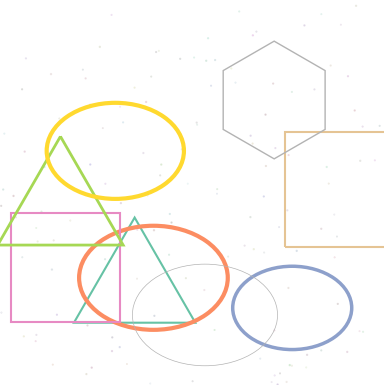[{"shape": "triangle", "thickness": 1.5, "radius": 0.91, "center": [0.35, 0.253]}, {"shape": "oval", "thickness": 3, "radius": 0.97, "center": [0.399, 0.278]}, {"shape": "oval", "thickness": 2.5, "radius": 0.77, "center": [0.759, 0.2]}, {"shape": "square", "thickness": 1.5, "radius": 0.71, "center": [0.17, 0.306]}, {"shape": "triangle", "thickness": 2, "radius": 0.94, "center": [0.157, 0.458]}, {"shape": "oval", "thickness": 3, "radius": 0.89, "center": [0.3, 0.608]}, {"shape": "square", "thickness": 1.5, "radius": 0.75, "center": [0.891, 0.507]}, {"shape": "oval", "thickness": 0.5, "radius": 0.94, "center": [0.532, 0.182]}, {"shape": "hexagon", "thickness": 1, "radius": 0.76, "center": [0.712, 0.74]}]